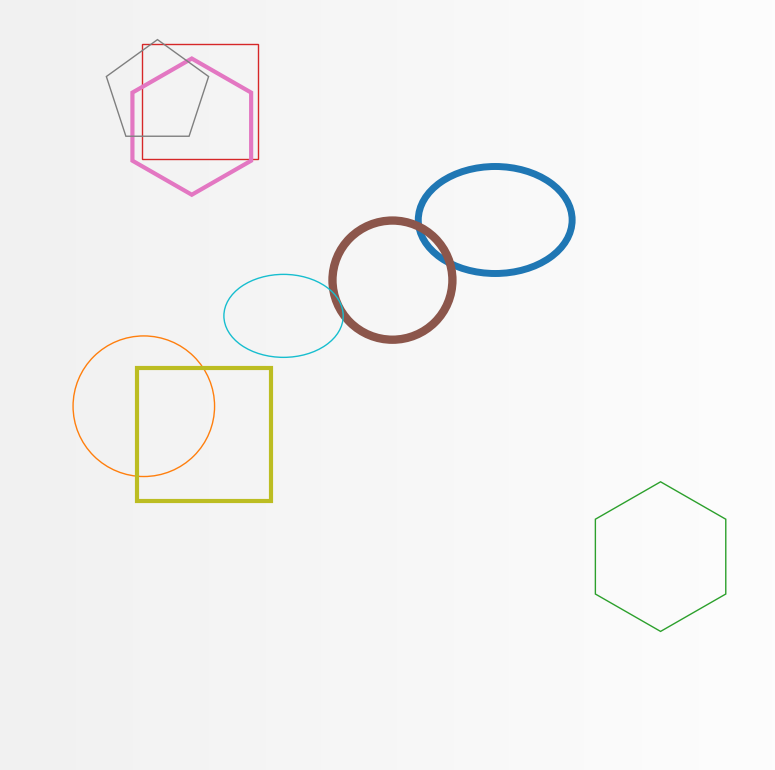[{"shape": "oval", "thickness": 2.5, "radius": 0.5, "center": [0.639, 0.714]}, {"shape": "circle", "thickness": 0.5, "radius": 0.46, "center": [0.186, 0.472]}, {"shape": "hexagon", "thickness": 0.5, "radius": 0.49, "center": [0.852, 0.277]}, {"shape": "square", "thickness": 0.5, "radius": 0.37, "center": [0.258, 0.868]}, {"shape": "circle", "thickness": 3, "radius": 0.39, "center": [0.506, 0.636]}, {"shape": "hexagon", "thickness": 1.5, "radius": 0.44, "center": [0.247, 0.836]}, {"shape": "pentagon", "thickness": 0.5, "radius": 0.35, "center": [0.203, 0.879]}, {"shape": "square", "thickness": 1.5, "radius": 0.43, "center": [0.263, 0.435]}, {"shape": "oval", "thickness": 0.5, "radius": 0.38, "center": [0.366, 0.59]}]